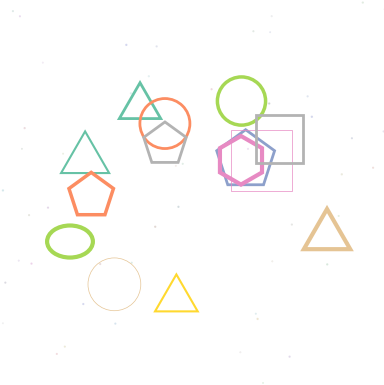[{"shape": "triangle", "thickness": 1.5, "radius": 0.36, "center": [0.221, 0.587]}, {"shape": "triangle", "thickness": 2, "radius": 0.31, "center": [0.364, 0.723]}, {"shape": "pentagon", "thickness": 2.5, "radius": 0.3, "center": [0.237, 0.491]}, {"shape": "circle", "thickness": 2, "radius": 0.32, "center": [0.428, 0.679]}, {"shape": "pentagon", "thickness": 2, "radius": 0.4, "center": [0.638, 0.584]}, {"shape": "hexagon", "thickness": 3, "radius": 0.32, "center": [0.626, 0.584]}, {"shape": "square", "thickness": 0.5, "radius": 0.39, "center": [0.68, 0.583]}, {"shape": "oval", "thickness": 3, "radius": 0.3, "center": [0.182, 0.373]}, {"shape": "circle", "thickness": 2.5, "radius": 0.31, "center": [0.627, 0.738]}, {"shape": "triangle", "thickness": 1.5, "radius": 0.32, "center": [0.458, 0.223]}, {"shape": "circle", "thickness": 0.5, "radius": 0.34, "center": [0.297, 0.262]}, {"shape": "triangle", "thickness": 3, "radius": 0.35, "center": [0.849, 0.388]}, {"shape": "square", "thickness": 2, "radius": 0.31, "center": [0.726, 0.639]}, {"shape": "pentagon", "thickness": 2, "radius": 0.29, "center": [0.428, 0.625]}]